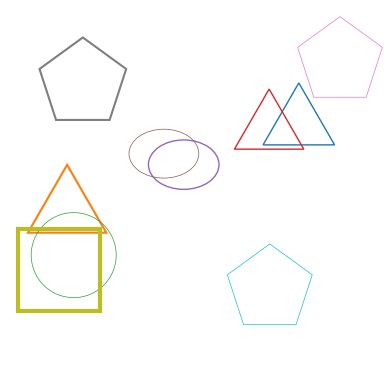[{"shape": "triangle", "thickness": 1, "radius": 0.54, "center": [0.776, 0.677]}, {"shape": "triangle", "thickness": 1.5, "radius": 0.59, "center": [0.174, 0.454]}, {"shape": "circle", "thickness": 0.5, "radius": 0.55, "center": [0.191, 0.337]}, {"shape": "triangle", "thickness": 1, "radius": 0.52, "center": [0.699, 0.665]}, {"shape": "oval", "thickness": 1, "radius": 0.46, "center": [0.477, 0.572]}, {"shape": "oval", "thickness": 0.5, "radius": 0.45, "center": [0.426, 0.601]}, {"shape": "pentagon", "thickness": 0.5, "radius": 0.58, "center": [0.883, 0.841]}, {"shape": "pentagon", "thickness": 1.5, "radius": 0.59, "center": [0.215, 0.784]}, {"shape": "square", "thickness": 3, "radius": 0.53, "center": [0.153, 0.299]}, {"shape": "pentagon", "thickness": 0.5, "radius": 0.58, "center": [0.701, 0.25]}]